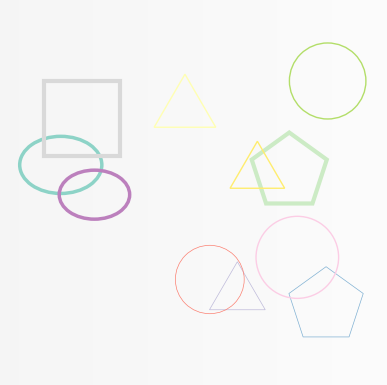[{"shape": "oval", "thickness": 2.5, "radius": 0.53, "center": [0.157, 0.572]}, {"shape": "triangle", "thickness": 1, "radius": 0.46, "center": [0.477, 0.715]}, {"shape": "triangle", "thickness": 0.5, "radius": 0.42, "center": [0.613, 0.237]}, {"shape": "circle", "thickness": 0.5, "radius": 0.44, "center": [0.541, 0.274]}, {"shape": "pentagon", "thickness": 0.5, "radius": 0.5, "center": [0.841, 0.206]}, {"shape": "circle", "thickness": 1, "radius": 0.49, "center": [0.846, 0.79]}, {"shape": "circle", "thickness": 1, "radius": 0.53, "center": [0.767, 0.332]}, {"shape": "square", "thickness": 3, "radius": 0.49, "center": [0.211, 0.692]}, {"shape": "oval", "thickness": 2.5, "radius": 0.45, "center": [0.244, 0.494]}, {"shape": "pentagon", "thickness": 3, "radius": 0.51, "center": [0.746, 0.554]}, {"shape": "triangle", "thickness": 1, "radius": 0.41, "center": [0.664, 0.552]}]